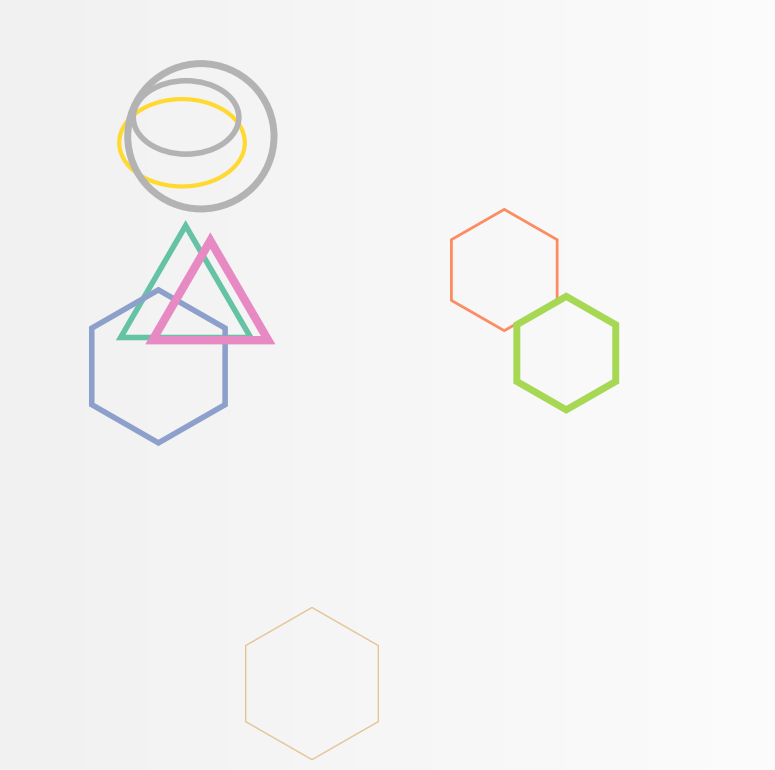[{"shape": "triangle", "thickness": 2, "radius": 0.48, "center": [0.24, 0.61]}, {"shape": "hexagon", "thickness": 1, "radius": 0.39, "center": [0.651, 0.649]}, {"shape": "hexagon", "thickness": 2, "radius": 0.5, "center": [0.204, 0.524]}, {"shape": "triangle", "thickness": 3, "radius": 0.43, "center": [0.271, 0.601]}, {"shape": "hexagon", "thickness": 2.5, "radius": 0.37, "center": [0.731, 0.541]}, {"shape": "oval", "thickness": 1.5, "radius": 0.41, "center": [0.235, 0.815]}, {"shape": "hexagon", "thickness": 0.5, "radius": 0.49, "center": [0.403, 0.112]}, {"shape": "circle", "thickness": 2.5, "radius": 0.47, "center": [0.259, 0.823]}, {"shape": "oval", "thickness": 2, "radius": 0.34, "center": [0.24, 0.847]}]